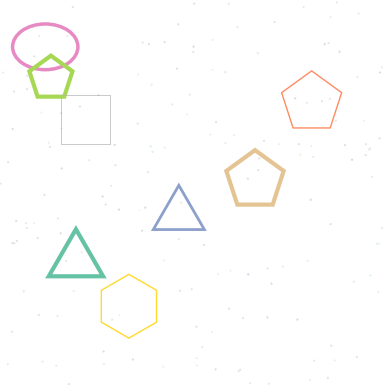[{"shape": "triangle", "thickness": 3, "radius": 0.41, "center": [0.197, 0.323]}, {"shape": "pentagon", "thickness": 1, "radius": 0.41, "center": [0.809, 0.734]}, {"shape": "triangle", "thickness": 2, "radius": 0.38, "center": [0.464, 0.442]}, {"shape": "oval", "thickness": 2.5, "radius": 0.42, "center": [0.118, 0.878]}, {"shape": "pentagon", "thickness": 3, "radius": 0.29, "center": [0.132, 0.797]}, {"shape": "hexagon", "thickness": 1, "radius": 0.41, "center": [0.335, 0.205]}, {"shape": "pentagon", "thickness": 3, "radius": 0.39, "center": [0.662, 0.532]}, {"shape": "square", "thickness": 0.5, "radius": 0.32, "center": [0.223, 0.689]}]